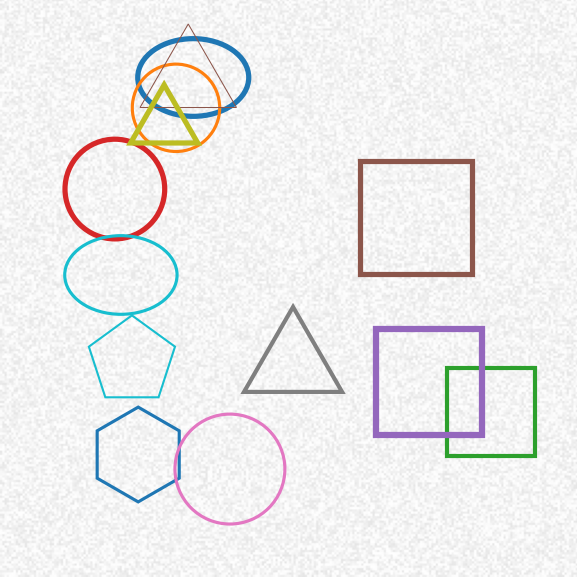[{"shape": "oval", "thickness": 2.5, "radius": 0.48, "center": [0.335, 0.865]}, {"shape": "hexagon", "thickness": 1.5, "radius": 0.41, "center": [0.239, 0.212]}, {"shape": "circle", "thickness": 1.5, "radius": 0.38, "center": [0.305, 0.812]}, {"shape": "square", "thickness": 2, "radius": 0.38, "center": [0.85, 0.286]}, {"shape": "circle", "thickness": 2.5, "radius": 0.43, "center": [0.199, 0.672]}, {"shape": "square", "thickness": 3, "radius": 0.46, "center": [0.743, 0.337]}, {"shape": "square", "thickness": 2.5, "radius": 0.49, "center": [0.721, 0.623]}, {"shape": "triangle", "thickness": 0.5, "radius": 0.48, "center": [0.326, 0.861]}, {"shape": "circle", "thickness": 1.5, "radius": 0.48, "center": [0.398, 0.187]}, {"shape": "triangle", "thickness": 2, "radius": 0.49, "center": [0.507, 0.37]}, {"shape": "triangle", "thickness": 2.5, "radius": 0.34, "center": [0.284, 0.785]}, {"shape": "oval", "thickness": 1.5, "radius": 0.49, "center": [0.209, 0.523]}, {"shape": "pentagon", "thickness": 1, "radius": 0.39, "center": [0.228, 0.375]}]